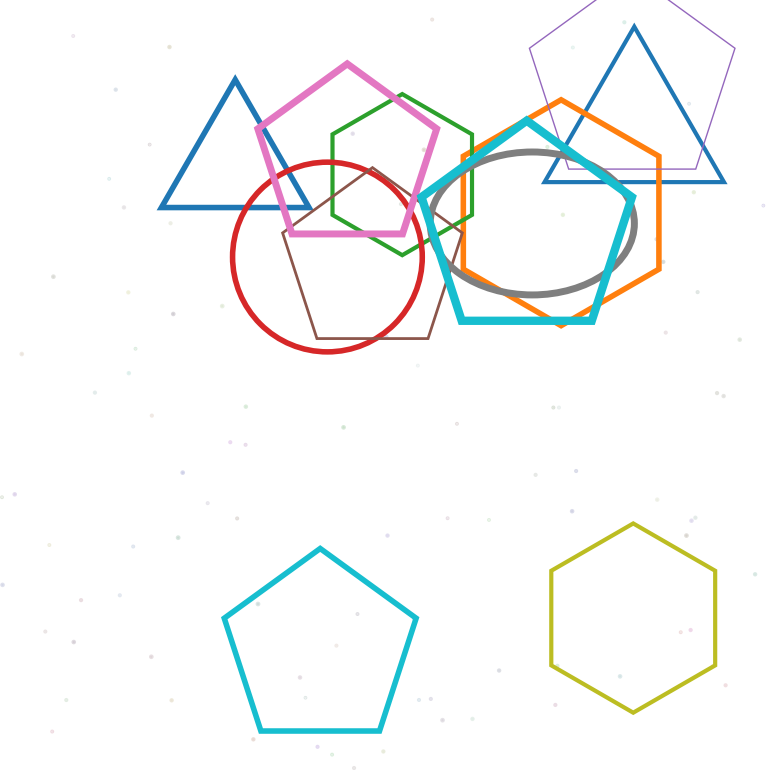[{"shape": "triangle", "thickness": 2, "radius": 0.55, "center": [0.305, 0.786]}, {"shape": "triangle", "thickness": 1.5, "radius": 0.67, "center": [0.824, 0.831]}, {"shape": "hexagon", "thickness": 2, "radius": 0.73, "center": [0.729, 0.724]}, {"shape": "hexagon", "thickness": 1.5, "radius": 0.52, "center": [0.522, 0.773]}, {"shape": "circle", "thickness": 2, "radius": 0.62, "center": [0.425, 0.666]}, {"shape": "pentagon", "thickness": 0.5, "radius": 0.7, "center": [0.821, 0.894]}, {"shape": "pentagon", "thickness": 1, "radius": 0.61, "center": [0.484, 0.66]}, {"shape": "pentagon", "thickness": 2.5, "radius": 0.61, "center": [0.451, 0.795]}, {"shape": "oval", "thickness": 2.5, "radius": 0.66, "center": [0.691, 0.71]}, {"shape": "hexagon", "thickness": 1.5, "radius": 0.61, "center": [0.822, 0.197]}, {"shape": "pentagon", "thickness": 3, "radius": 0.72, "center": [0.684, 0.7]}, {"shape": "pentagon", "thickness": 2, "radius": 0.66, "center": [0.416, 0.157]}]